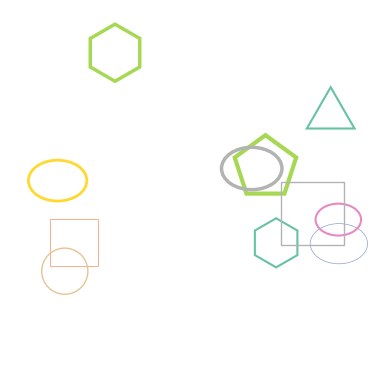[{"shape": "triangle", "thickness": 1.5, "radius": 0.36, "center": [0.859, 0.702]}, {"shape": "hexagon", "thickness": 1.5, "radius": 0.32, "center": [0.717, 0.369]}, {"shape": "square", "thickness": 0.5, "radius": 0.31, "center": [0.193, 0.37]}, {"shape": "oval", "thickness": 0.5, "radius": 0.37, "center": [0.88, 0.367]}, {"shape": "oval", "thickness": 1.5, "radius": 0.3, "center": [0.879, 0.43]}, {"shape": "pentagon", "thickness": 3, "radius": 0.42, "center": [0.689, 0.565]}, {"shape": "hexagon", "thickness": 2.5, "radius": 0.37, "center": [0.299, 0.863]}, {"shape": "oval", "thickness": 2, "radius": 0.38, "center": [0.15, 0.531]}, {"shape": "circle", "thickness": 1, "radius": 0.3, "center": [0.168, 0.296]}, {"shape": "square", "thickness": 1, "radius": 0.41, "center": [0.811, 0.445]}, {"shape": "oval", "thickness": 2.5, "radius": 0.39, "center": [0.654, 0.562]}]